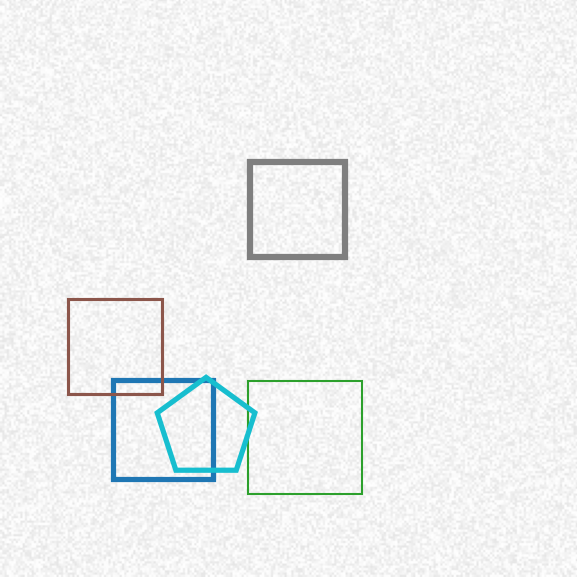[{"shape": "square", "thickness": 2.5, "radius": 0.43, "center": [0.282, 0.256]}, {"shape": "square", "thickness": 1, "radius": 0.49, "center": [0.528, 0.242]}, {"shape": "square", "thickness": 1.5, "radius": 0.41, "center": [0.199, 0.399]}, {"shape": "square", "thickness": 3, "radius": 0.41, "center": [0.515, 0.636]}, {"shape": "pentagon", "thickness": 2.5, "radius": 0.44, "center": [0.357, 0.257]}]